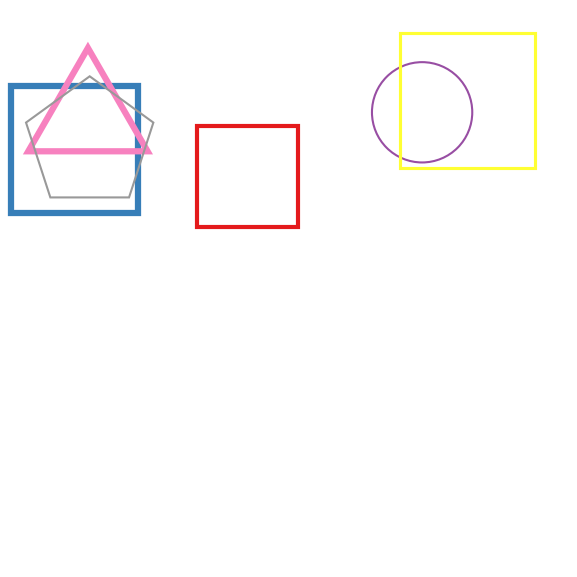[{"shape": "square", "thickness": 2, "radius": 0.44, "center": [0.429, 0.693]}, {"shape": "square", "thickness": 3, "radius": 0.55, "center": [0.128, 0.74]}, {"shape": "circle", "thickness": 1, "radius": 0.43, "center": [0.731, 0.805]}, {"shape": "square", "thickness": 1.5, "radius": 0.58, "center": [0.81, 0.825]}, {"shape": "triangle", "thickness": 3, "radius": 0.6, "center": [0.152, 0.797]}, {"shape": "pentagon", "thickness": 1, "radius": 0.58, "center": [0.155, 0.751]}]